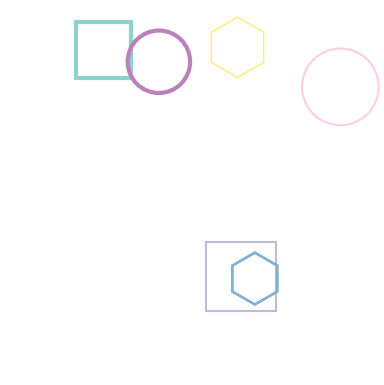[{"shape": "square", "thickness": 3, "radius": 0.36, "center": [0.269, 0.87]}, {"shape": "square", "thickness": 1.5, "radius": 0.45, "center": [0.626, 0.282]}, {"shape": "hexagon", "thickness": 2, "radius": 0.34, "center": [0.662, 0.276]}, {"shape": "circle", "thickness": 1.5, "radius": 0.5, "center": [0.884, 0.774]}, {"shape": "circle", "thickness": 3, "radius": 0.41, "center": [0.413, 0.84]}, {"shape": "hexagon", "thickness": 1, "radius": 0.39, "center": [0.617, 0.877]}]